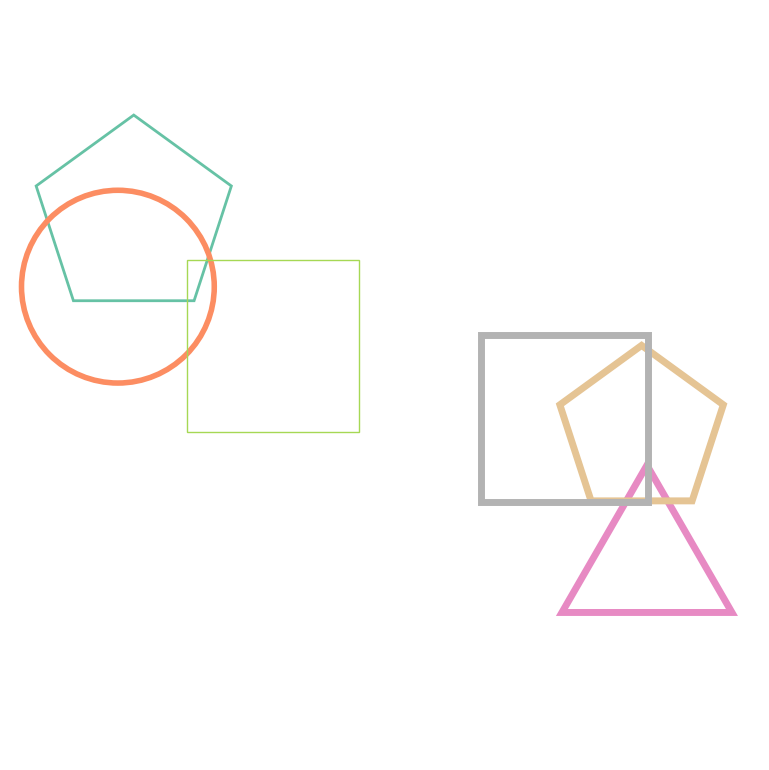[{"shape": "pentagon", "thickness": 1, "radius": 0.67, "center": [0.174, 0.717]}, {"shape": "circle", "thickness": 2, "radius": 0.63, "center": [0.153, 0.628]}, {"shape": "triangle", "thickness": 2.5, "radius": 0.64, "center": [0.84, 0.268]}, {"shape": "square", "thickness": 0.5, "radius": 0.56, "center": [0.354, 0.55]}, {"shape": "pentagon", "thickness": 2.5, "radius": 0.56, "center": [0.833, 0.44]}, {"shape": "square", "thickness": 2.5, "radius": 0.54, "center": [0.733, 0.457]}]